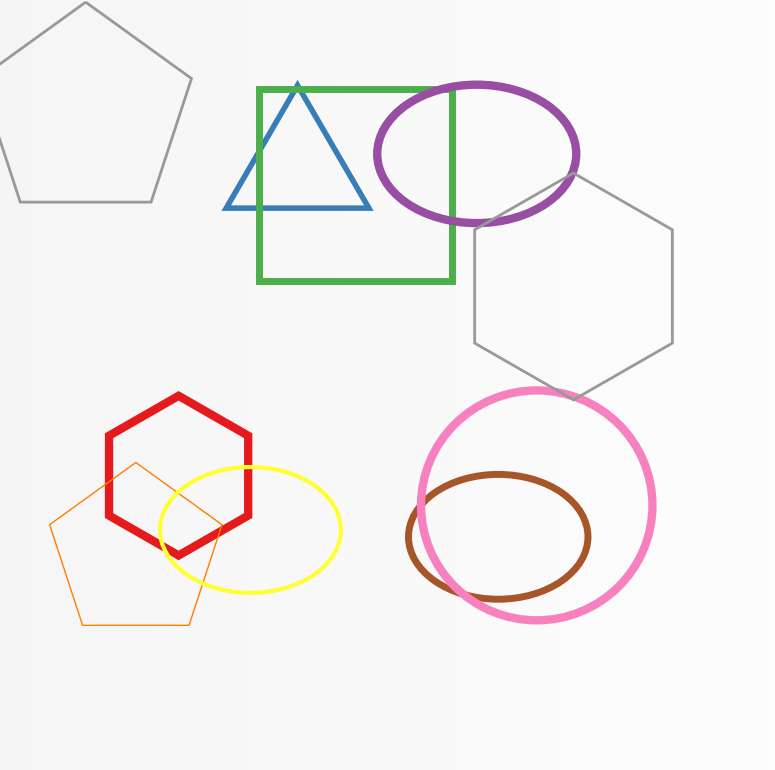[{"shape": "hexagon", "thickness": 3, "radius": 0.52, "center": [0.23, 0.382]}, {"shape": "triangle", "thickness": 2, "radius": 0.53, "center": [0.384, 0.783]}, {"shape": "square", "thickness": 2.5, "radius": 0.62, "center": [0.459, 0.759]}, {"shape": "oval", "thickness": 3, "radius": 0.64, "center": [0.615, 0.8]}, {"shape": "pentagon", "thickness": 0.5, "radius": 0.58, "center": [0.175, 0.282]}, {"shape": "oval", "thickness": 1.5, "radius": 0.58, "center": [0.323, 0.312]}, {"shape": "oval", "thickness": 2.5, "radius": 0.58, "center": [0.643, 0.303]}, {"shape": "circle", "thickness": 3, "radius": 0.75, "center": [0.693, 0.344]}, {"shape": "hexagon", "thickness": 1, "radius": 0.74, "center": [0.74, 0.628]}, {"shape": "pentagon", "thickness": 1, "radius": 0.72, "center": [0.111, 0.854]}]